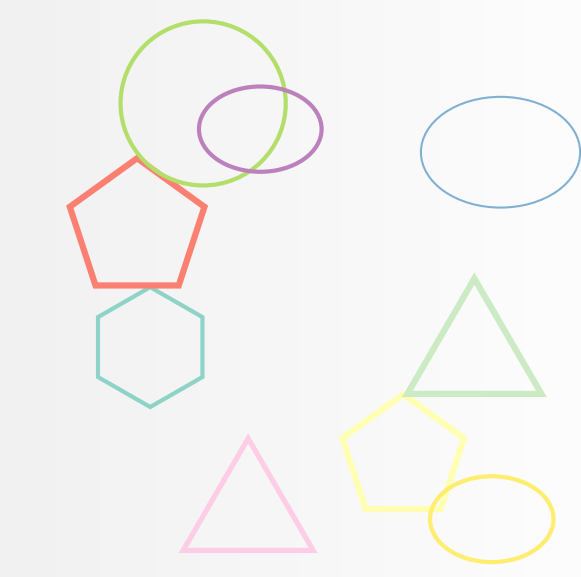[{"shape": "hexagon", "thickness": 2, "radius": 0.52, "center": [0.258, 0.398]}, {"shape": "pentagon", "thickness": 3, "radius": 0.55, "center": [0.694, 0.206]}, {"shape": "pentagon", "thickness": 3, "radius": 0.61, "center": [0.236, 0.603]}, {"shape": "oval", "thickness": 1, "radius": 0.68, "center": [0.861, 0.736]}, {"shape": "circle", "thickness": 2, "radius": 0.71, "center": [0.349, 0.82]}, {"shape": "triangle", "thickness": 2.5, "radius": 0.65, "center": [0.427, 0.111]}, {"shape": "oval", "thickness": 2, "radius": 0.53, "center": [0.448, 0.776]}, {"shape": "triangle", "thickness": 3, "radius": 0.67, "center": [0.816, 0.384]}, {"shape": "oval", "thickness": 2, "radius": 0.53, "center": [0.846, 0.1]}]